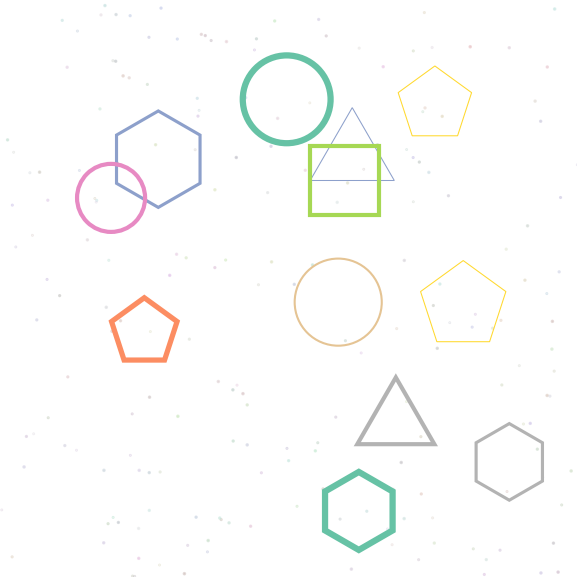[{"shape": "circle", "thickness": 3, "radius": 0.38, "center": [0.496, 0.827]}, {"shape": "hexagon", "thickness": 3, "radius": 0.34, "center": [0.621, 0.114]}, {"shape": "pentagon", "thickness": 2.5, "radius": 0.3, "center": [0.25, 0.424]}, {"shape": "triangle", "thickness": 0.5, "radius": 0.42, "center": [0.61, 0.729]}, {"shape": "hexagon", "thickness": 1.5, "radius": 0.42, "center": [0.274, 0.723]}, {"shape": "circle", "thickness": 2, "radius": 0.29, "center": [0.192, 0.656]}, {"shape": "square", "thickness": 2, "radius": 0.3, "center": [0.596, 0.687]}, {"shape": "pentagon", "thickness": 0.5, "radius": 0.33, "center": [0.753, 0.818]}, {"shape": "pentagon", "thickness": 0.5, "radius": 0.39, "center": [0.802, 0.47]}, {"shape": "circle", "thickness": 1, "radius": 0.38, "center": [0.586, 0.476]}, {"shape": "hexagon", "thickness": 1.5, "radius": 0.33, "center": [0.882, 0.199]}, {"shape": "triangle", "thickness": 2, "radius": 0.39, "center": [0.685, 0.269]}]